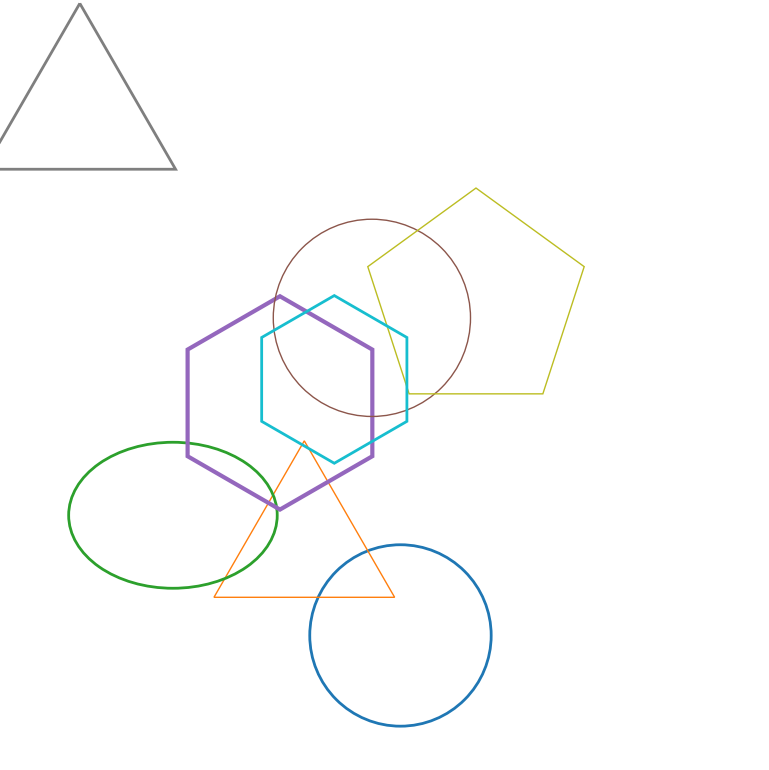[{"shape": "circle", "thickness": 1, "radius": 0.59, "center": [0.52, 0.175]}, {"shape": "triangle", "thickness": 0.5, "radius": 0.68, "center": [0.395, 0.292]}, {"shape": "oval", "thickness": 1, "radius": 0.68, "center": [0.225, 0.331]}, {"shape": "hexagon", "thickness": 1.5, "radius": 0.69, "center": [0.364, 0.477]}, {"shape": "circle", "thickness": 0.5, "radius": 0.64, "center": [0.483, 0.587]}, {"shape": "triangle", "thickness": 1, "radius": 0.72, "center": [0.104, 0.852]}, {"shape": "pentagon", "thickness": 0.5, "radius": 0.74, "center": [0.618, 0.608]}, {"shape": "hexagon", "thickness": 1, "radius": 0.54, "center": [0.434, 0.507]}]